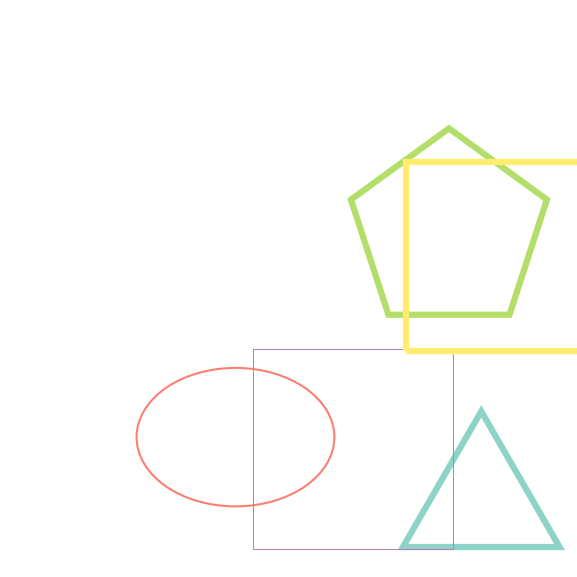[{"shape": "triangle", "thickness": 3, "radius": 0.78, "center": [0.833, 0.13]}, {"shape": "oval", "thickness": 1, "radius": 0.86, "center": [0.408, 0.242]}, {"shape": "pentagon", "thickness": 3, "radius": 0.89, "center": [0.777, 0.598]}, {"shape": "square", "thickness": 0.5, "radius": 0.87, "center": [0.612, 0.221]}, {"shape": "square", "thickness": 3, "radius": 0.82, "center": [0.866, 0.555]}]